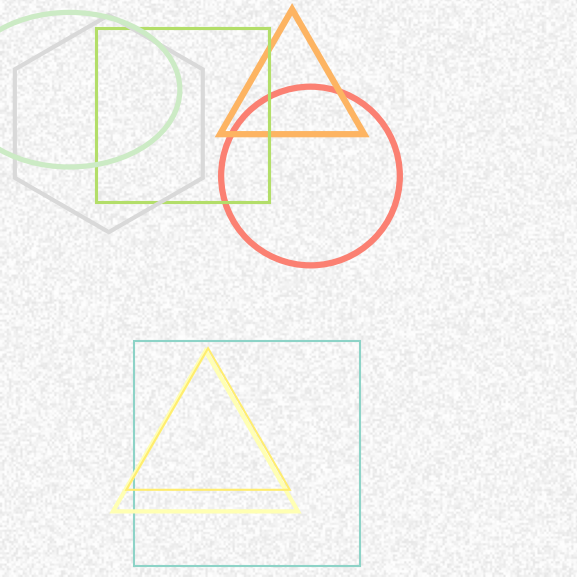[{"shape": "square", "thickness": 1, "radius": 0.98, "center": [0.427, 0.214]}, {"shape": "triangle", "thickness": 2, "radius": 0.93, "center": [0.356, 0.206]}, {"shape": "circle", "thickness": 3, "radius": 0.77, "center": [0.538, 0.694]}, {"shape": "triangle", "thickness": 3, "radius": 0.72, "center": [0.506, 0.839]}, {"shape": "square", "thickness": 1.5, "radius": 0.75, "center": [0.316, 0.8]}, {"shape": "hexagon", "thickness": 2, "radius": 0.94, "center": [0.188, 0.785]}, {"shape": "oval", "thickness": 2.5, "radius": 0.96, "center": [0.12, 0.844]}, {"shape": "triangle", "thickness": 1, "radius": 0.82, "center": [0.36, 0.233]}]